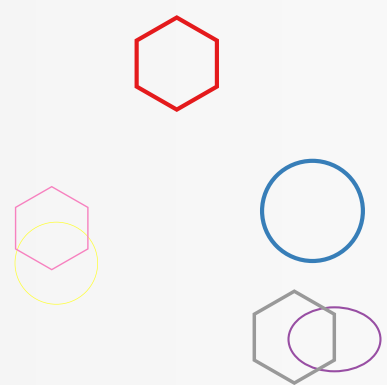[{"shape": "hexagon", "thickness": 3, "radius": 0.6, "center": [0.456, 0.835]}, {"shape": "circle", "thickness": 3, "radius": 0.65, "center": [0.806, 0.452]}, {"shape": "oval", "thickness": 1.5, "radius": 0.59, "center": [0.863, 0.119]}, {"shape": "circle", "thickness": 0.5, "radius": 0.53, "center": [0.145, 0.316]}, {"shape": "hexagon", "thickness": 1, "radius": 0.54, "center": [0.134, 0.407]}, {"shape": "hexagon", "thickness": 2.5, "radius": 0.6, "center": [0.76, 0.124]}]